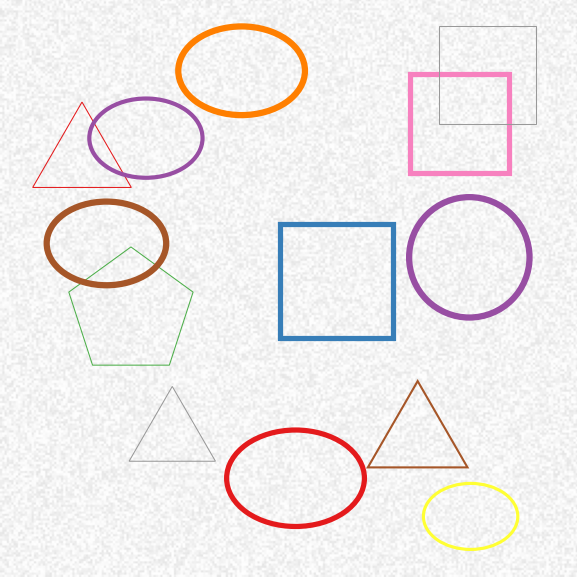[{"shape": "oval", "thickness": 2.5, "radius": 0.6, "center": [0.512, 0.171]}, {"shape": "triangle", "thickness": 0.5, "radius": 0.49, "center": [0.142, 0.724]}, {"shape": "square", "thickness": 2.5, "radius": 0.49, "center": [0.582, 0.513]}, {"shape": "pentagon", "thickness": 0.5, "radius": 0.57, "center": [0.227, 0.458]}, {"shape": "oval", "thickness": 2, "radius": 0.49, "center": [0.253, 0.76]}, {"shape": "circle", "thickness": 3, "radius": 0.52, "center": [0.813, 0.554]}, {"shape": "oval", "thickness": 3, "radius": 0.55, "center": [0.418, 0.877]}, {"shape": "oval", "thickness": 1.5, "radius": 0.41, "center": [0.815, 0.105]}, {"shape": "oval", "thickness": 3, "radius": 0.52, "center": [0.184, 0.578]}, {"shape": "triangle", "thickness": 1, "radius": 0.5, "center": [0.723, 0.24]}, {"shape": "square", "thickness": 2.5, "radius": 0.43, "center": [0.796, 0.785]}, {"shape": "triangle", "thickness": 0.5, "radius": 0.43, "center": [0.298, 0.244]}, {"shape": "square", "thickness": 0.5, "radius": 0.42, "center": [0.845, 0.869]}]